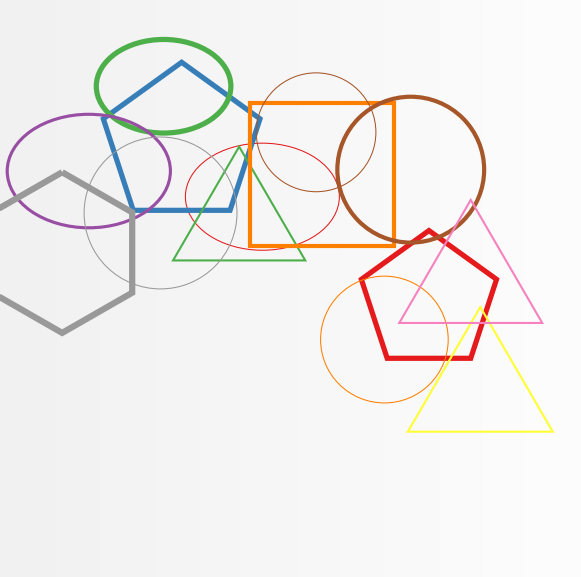[{"shape": "oval", "thickness": 0.5, "radius": 0.66, "center": [0.451, 0.659]}, {"shape": "pentagon", "thickness": 2.5, "radius": 0.61, "center": [0.738, 0.478]}, {"shape": "pentagon", "thickness": 2.5, "radius": 0.71, "center": [0.313, 0.75]}, {"shape": "oval", "thickness": 2.5, "radius": 0.58, "center": [0.281, 0.85]}, {"shape": "triangle", "thickness": 1, "radius": 0.66, "center": [0.411, 0.614]}, {"shape": "oval", "thickness": 1.5, "radius": 0.7, "center": [0.153, 0.703]}, {"shape": "circle", "thickness": 0.5, "radius": 0.55, "center": [0.661, 0.411]}, {"shape": "square", "thickness": 2, "radius": 0.62, "center": [0.554, 0.698]}, {"shape": "triangle", "thickness": 1, "radius": 0.72, "center": [0.826, 0.324]}, {"shape": "circle", "thickness": 0.5, "radius": 0.51, "center": [0.544, 0.77]}, {"shape": "circle", "thickness": 2, "radius": 0.63, "center": [0.707, 0.705]}, {"shape": "triangle", "thickness": 1, "radius": 0.71, "center": [0.81, 0.511]}, {"shape": "circle", "thickness": 0.5, "radius": 0.66, "center": [0.276, 0.63]}, {"shape": "hexagon", "thickness": 3, "radius": 0.7, "center": [0.107, 0.562]}]